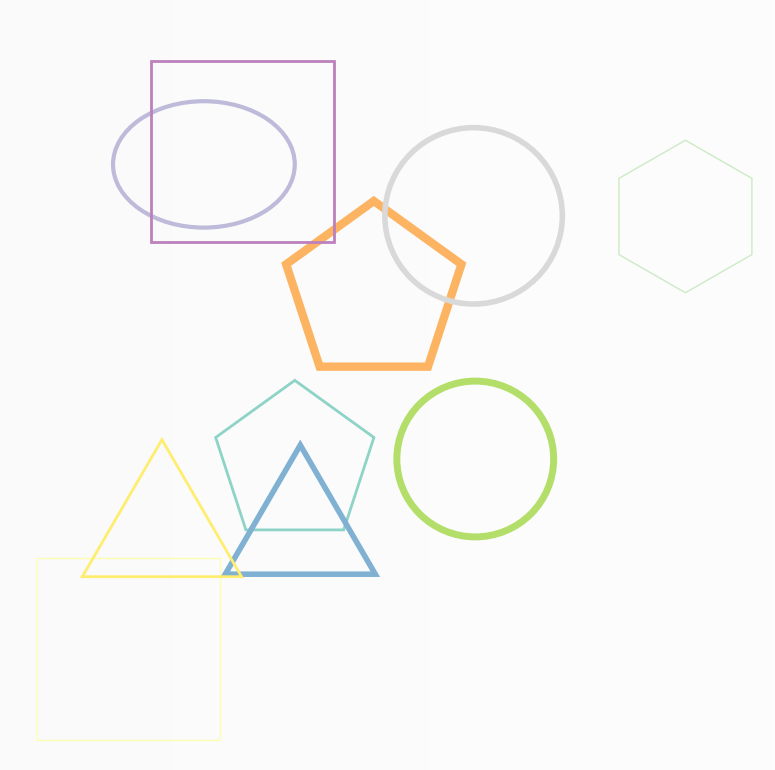[{"shape": "pentagon", "thickness": 1, "radius": 0.54, "center": [0.38, 0.399]}, {"shape": "square", "thickness": 0.5, "radius": 0.59, "center": [0.165, 0.157]}, {"shape": "oval", "thickness": 1.5, "radius": 0.59, "center": [0.263, 0.786]}, {"shape": "triangle", "thickness": 2, "radius": 0.56, "center": [0.387, 0.31]}, {"shape": "pentagon", "thickness": 3, "radius": 0.59, "center": [0.482, 0.62]}, {"shape": "circle", "thickness": 2.5, "radius": 0.51, "center": [0.613, 0.404]}, {"shape": "circle", "thickness": 2, "radius": 0.57, "center": [0.611, 0.72]}, {"shape": "square", "thickness": 1, "radius": 0.59, "center": [0.313, 0.803]}, {"shape": "hexagon", "thickness": 0.5, "radius": 0.5, "center": [0.884, 0.719]}, {"shape": "triangle", "thickness": 1, "radius": 0.59, "center": [0.209, 0.31]}]